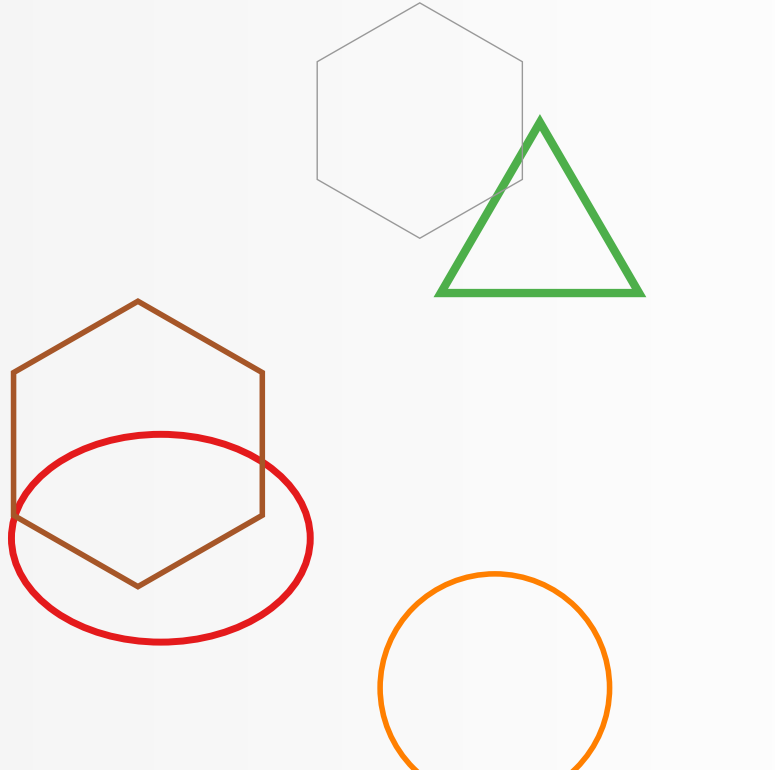[{"shape": "oval", "thickness": 2.5, "radius": 0.96, "center": [0.208, 0.301]}, {"shape": "triangle", "thickness": 3, "radius": 0.74, "center": [0.697, 0.693]}, {"shape": "circle", "thickness": 2, "radius": 0.74, "center": [0.639, 0.107]}, {"shape": "hexagon", "thickness": 2, "radius": 0.93, "center": [0.178, 0.423]}, {"shape": "hexagon", "thickness": 0.5, "radius": 0.76, "center": [0.542, 0.843]}]